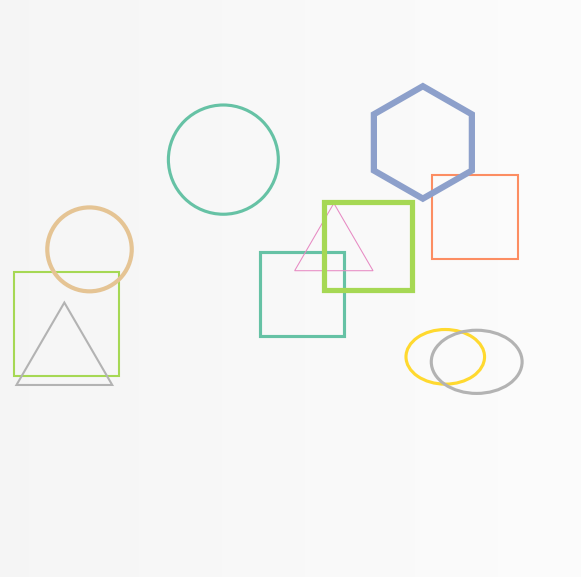[{"shape": "circle", "thickness": 1.5, "radius": 0.47, "center": [0.384, 0.723]}, {"shape": "square", "thickness": 1.5, "radius": 0.36, "center": [0.52, 0.49]}, {"shape": "square", "thickness": 1, "radius": 0.37, "center": [0.817, 0.624]}, {"shape": "hexagon", "thickness": 3, "radius": 0.49, "center": [0.728, 0.753]}, {"shape": "triangle", "thickness": 0.5, "radius": 0.39, "center": [0.574, 0.569]}, {"shape": "square", "thickness": 2.5, "radius": 0.38, "center": [0.633, 0.573]}, {"shape": "square", "thickness": 1, "radius": 0.45, "center": [0.115, 0.438]}, {"shape": "oval", "thickness": 1.5, "radius": 0.34, "center": [0.766, 0.381]}, {"shape": "circle", "thickness": 2, "radius": 0.36, "center": [0.154, 0.567]}, {"shape": "triangle", "thickness": 1, "radius": 0.48, "center": [0.111, 0.38]}, {"shape": "oval", "thickness": 1.5, "radius": 0.39, "center": [0.82, 0.373]}]